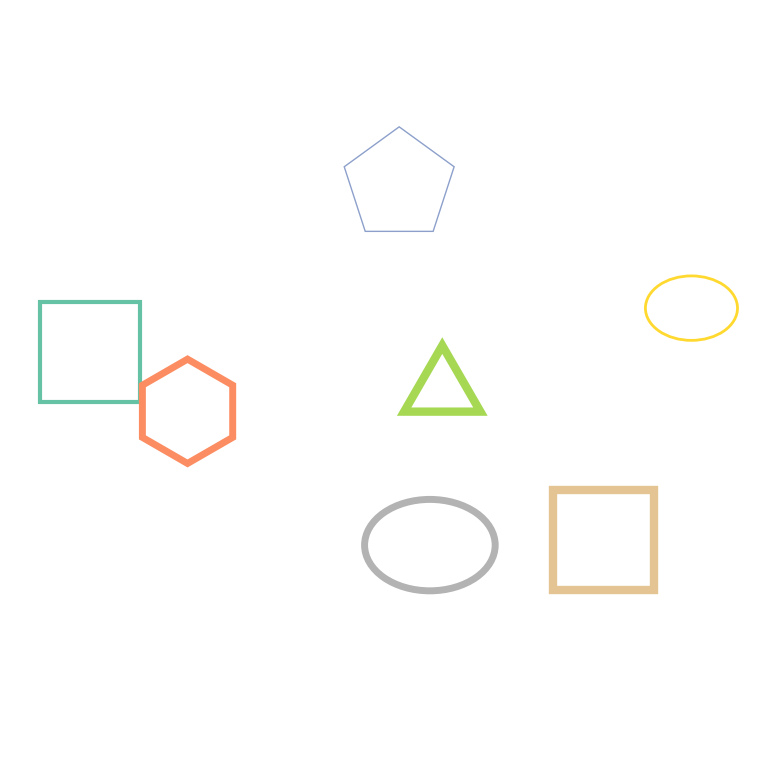[{"shape": "square", "thickness": 1.5, "radius": 0.33, "center": [0.117, 0.543]}, {"shape": "hexagon", "thickness": 2.5, "radius": 0.34, "center": [0.244, 0.466]}, {"shape": "pentagon", "thickness": 0.5, "radius": 0.38, "center": [0.518, 0.76]}, {"shape": "triangle", "thickness": 3, "radius": 0.29, "center": [0.574, 0.494]}, {"shape": "oval", "thickness": 1, "radius": 0.3, "center": [0.898, 0.6]}, {"shape": "square", "thickness": 3, "radius": 0.33, "center": [0.784, 0.299]}, {"shape": "oval", "thickness": 2.5, "radius": 0.42, "center": [0.558, 0.292]}]